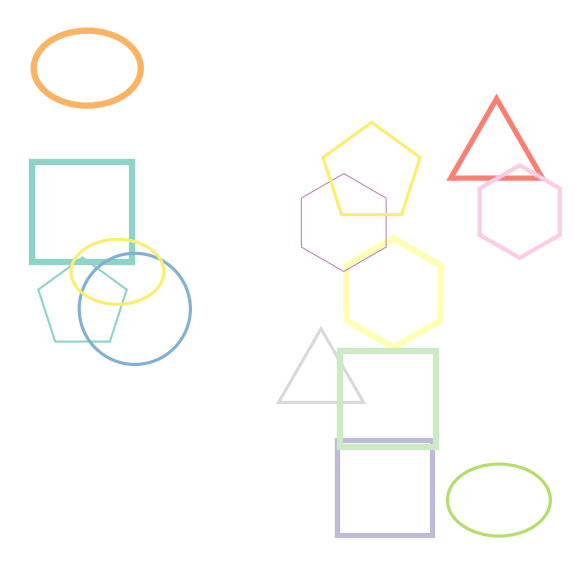[{"shape": "square", "thickness": 3, "radius": 0.43, "center": [0.142, 0.632]}, {"shape": "pentagon", "thickness": 1, "radius": 0.4, "center": [0.143, 0.473]}, {"shape": "hexagon", "thickness": 3, "radius": 0.47, "center": [0.681, 0.492]}, {"shape": "square", "thickness": 2.5, "radius": 0.41, "center": [0.666, 0.155]}, {"shape": "triangle", "thickness": 2.5, "radius": 0.46, "center": [0.86, 0.737]}, {"shape": "circle", "thickness": 1.5, "radius": 0.48, "center": [0.233, 0.464]}, {"shape": "oval", "thickness": 3, "radius": 0.46, "center": [0.151, 0.881]}, {"shape": "oval", "thickness": 1.5, "radius": 0.45, "center": [0.864, 0.133]}, {"shape": "hexagon", "thickness": 2, "radius": 0.4, "center": [0.9, 0.633]}, {"shape": "triangle", "thickness": 1.5, "radius": 0.43, "center": [0.556, 0.345]}, {"shape": "hexagon", "thickness": 0.5, "radius": 0.42, "center": [0.595, 0.614]}, {"shape": "square", "thickness": 3, "radius": 0.42, "center": [0.673, 0.308]}, {"shape": "pentagon", "thickness": 1.5, "radius": 0.44, "center": [0.643, 0.699]}, {"shape": "oval", "thickness": 1.5, "radius": 0.4, "center": [0.203, 0.528]}]